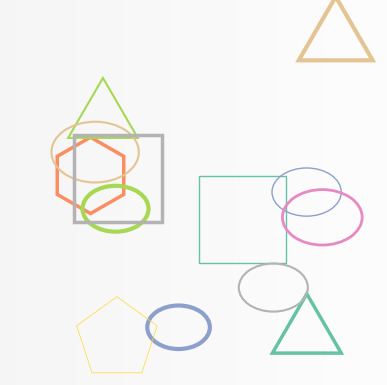[{"shape": "triangle", "thickness": 2.5, "radius": 0.51, "center": [0.792, 0.134]}, {"shape": "square", "thickness": 1, "radius": 0.56, "center": [0.626, 0.43]}, {"shape": "hexagon", "thickness": 2.5, "radius": 0.5, "center": [0.234, 0.544]}, {"shape": "oval", "thickness": 3, "radius": 0.4, "center": [0.461, 0.15]}, {"shape": "oval", "thickness": 1, "radius": 0.45, "center": [0.791, 0.501]}, {"shape": "oval", "thickness": 2, "radius": 0.51, "center": [0.832, 0.436]}, {"shape": "oval", "thickness": 3, "radius": 0.43, "center": [0.298, 0.458]}, {"shape": "triangle", "thickness": 1.5, "radius": 0.52, "center": [0.266, 0.694]}, {"shape": "pentagon", "thickness": 0.5, "radius": 0.55, "center": [0.302, 0.12]}, {"shape": "triangle", "thickness": 3, "radius": 0.55, "center": [0.866, 0.898]}, {"shape": "oval", "thickness": 1.5, "radius": 0.56, "center": [0.246, 0.605]}, {"shape": "square", "thickness": 2.5, "radius": 0.57, "center": [0.305, 0.537]}, {"shape": "oval", "thickness": 1.5, "radius": 0.45, "center": [0.705, 0.253]}]